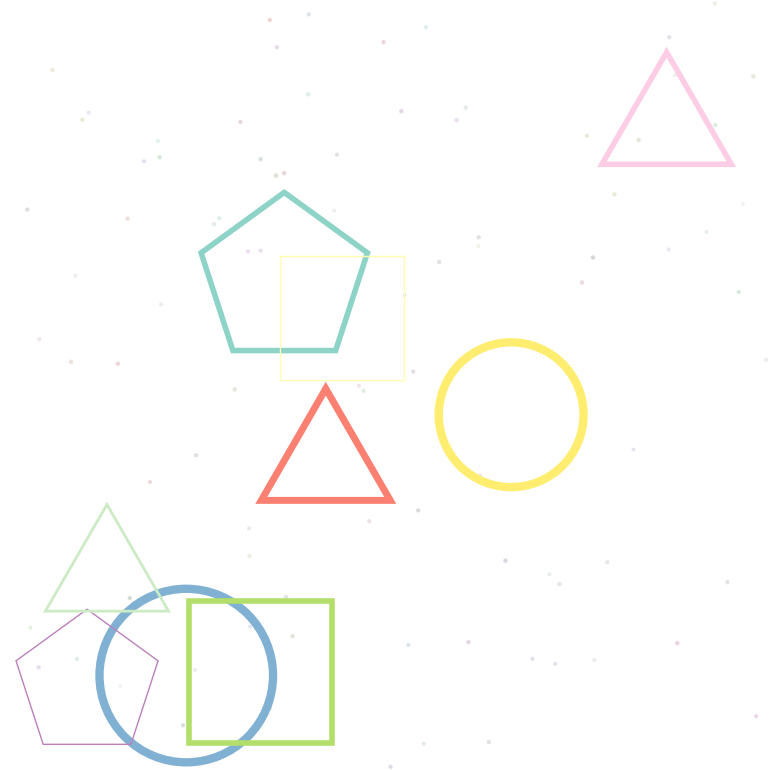[{"shape": "pentagon", "thickness": 2, "radius": 0.57, "center": [0.369, 0.637]}, {"shape": "square", "thickness": 0.5, "radius": 0.4, "center": [0.445, 0.587]}, {"shape": "triangle", "thickness": 2.5, "radius": 0.48, "center": [0.423, 0.399]}, {"shape": "circle", "thickness": 3, "radius": 0.56, "center": [0.242, 0.123]}, {"shape": "square", "thickness": 2, "radius": 0.46, "center": [0.338, 0.127]}, {"shape": "triangle", "thickness": 2, "radius": 0.49, "center": [0.866, 0.835]}, {"shape": "pentagon", "thickness": 0.5, "radius": 0.48, "center": [0.113, 0.112]}, {"shape": "triangle", "thickness": 1, "radius": 0.46, "center": [0.139, 0.252]}, {"shape": "circle", "thickness": 3, "radius": 0.47, "center": [0.664, 0.461]}]